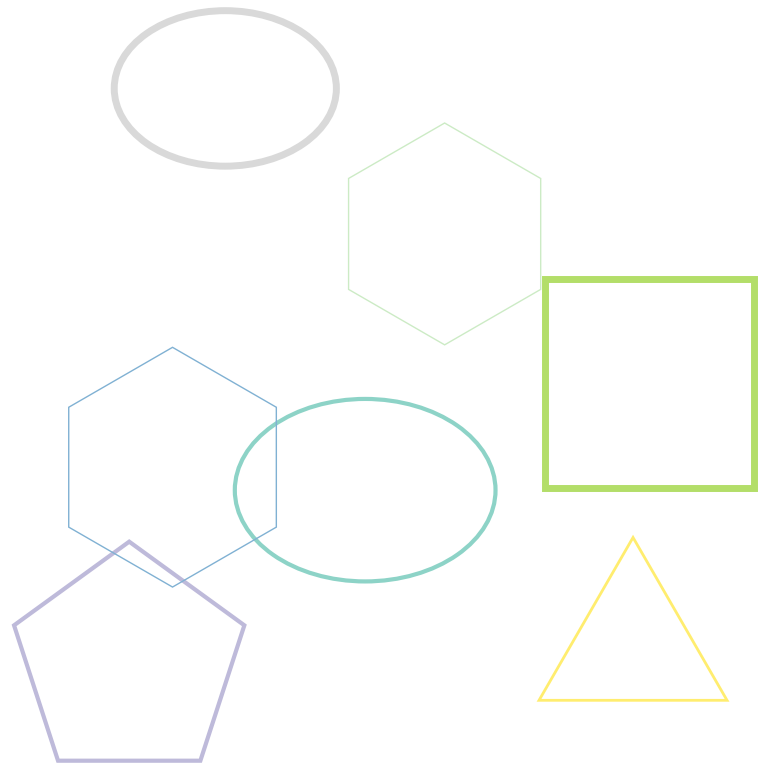[{"shape": "oval", "thickness": 1.5, "radius": 0.85, "center": [0.474, 0.363]}, {"shape": "pentagon", "thickness": 1.5, "radius": 0.79, "center": [0.168, 0.139]}, {"shape": "hexagon", "thickness": 0.5, "radius": 0.78, "center": [0.224, 0.393]}, {"shape": "square", "thickness": 2.5, "radius": 0.68, "center": [0.844, 0.502]}, {"shape": "oval", "thickness": 2.5, "radius": 0.72, "center": [0.293, 0.885]}, {"shape": "hexagon", "thickness": 0.5, "radius": 0.72, "center": [0.577, 0.696]}, {"shape": "triangle", "thickness": 1, "radius": 0.7, "center": [0.822, 0.161]}]